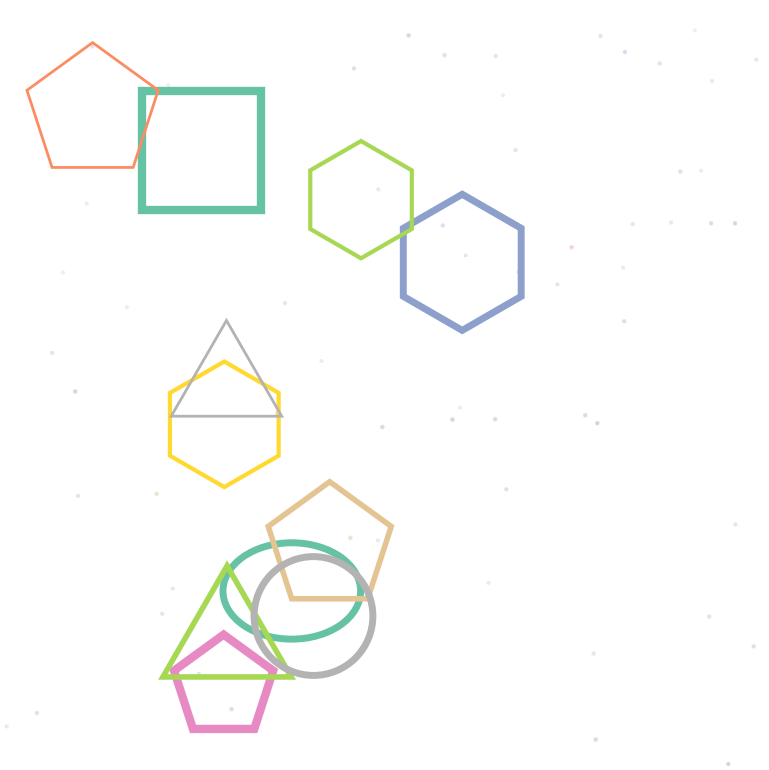[{"shape": "oval", "thickness": 2.5, "radius": 0.45, "center": [0.379, 0.233]}, {"shape": "square", "thickness": 3, "radius": 0.39, "center": [0.261, 0.805]}, {"shape": "pentagon", "thickness": 1, "radius": 0.45, "center": [0.12, 0.855]}, {"shape": "hexagon", "thickness": 2.5, "radius": 0.44, "center": [0.6, 0.659]}, {"shape": "pentagon", "thickness": 3, "radius": 0.34, "center": [0.29, 0.108]}, {"shape": "triangle", "thickness": 2, "radius": 0.48, "center": [0.295, 0.169]}, {"shape": "hexagon", "thickness": 1.5, "radius": 0.38, "center": [0.469, 0.741]}, {"shape": "hexagon", "thickness": 1.5, "radius": 0.41, "center": [0.291, 0.449]}, {"shape": "pentagon", "thickness": 2, "radius": 0.42, "center": [0.428, 0.29]}, {"shape": "triangle", "thickness": 1, "radius": 0.41, "center": [0.294, 0.501]}, {"shape": "circle", "thickness": 2.5, "radius": 0.39, "center": [0.407, 0.2]}]